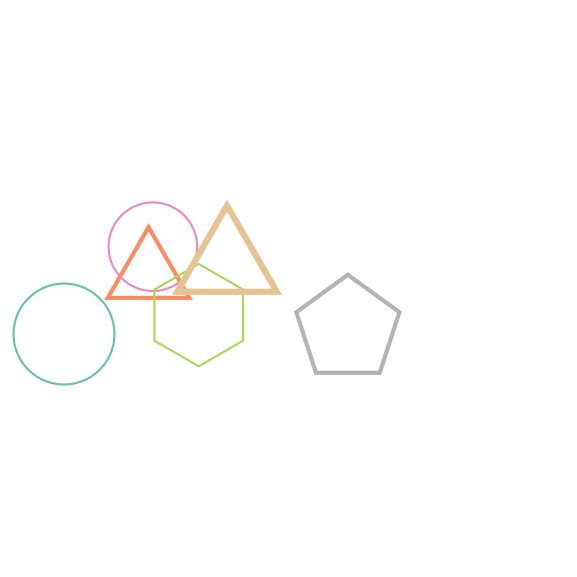[{"shape": "circle", "thickness": 1, "radius": 0.44, "center": [0.111, 0.421]}, {"shape": "triangle", "thickness": 2, "radius": 0.41, "center": [0.257, 0.524]}, {"shape": "circle", "thickness": 1, "radius": 0.38, "center": [0.265, 0.572]}, {"shape": "hexagon", "thickness": 1, "radius": 0.44, "center": [0.344, 0.453]}, {"shape": "triangle", "thickness": 3, "radius": 0.5, "center": [0.393, 0.544]}, {"shape": "pentagon", "thickness": 2, "radius": 0.47, "center": [0.602, 0.43]}]